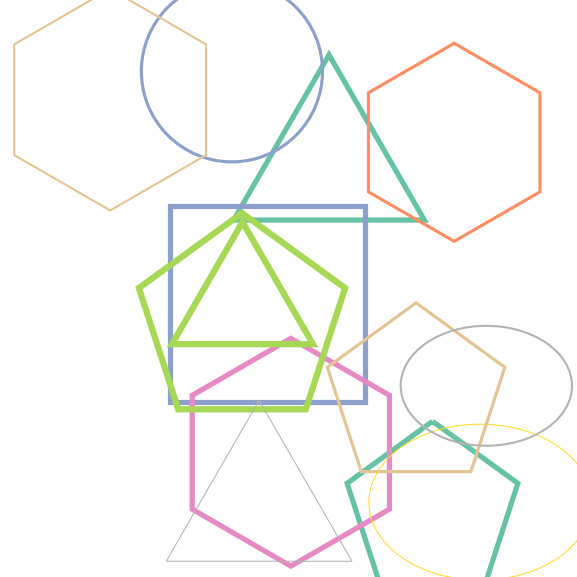[{"shape": "pentagon", "thickness": 2.5, "radius": 0.78, "center": [0.749, 0.114]}, {"shape": "triangle", "thickness": 2.5, "radius": 0.95, "center": [0.57, 0.713]}, {"shape": "hexagon", "thickness": 1.5, "radius": 0.86, "center": [0.787, 0.753]}, {"shape": "circle", "thickness": 1.5, "radius": 0.78, "center": [0.402, 0.876]}, {"shape": "square", "thickness": 2.5, "radius": 0.85, "center": [0.463, 0.473]}, {"shape": "hexagon", "thickness": 2.5, "radius": 0.99, "center": [0.504, 0.216]}, {"shape": "pentagon", "thickness": 3, "radius": 0.94, "center": [0.419, 0.442]}, {"shape": "triangle", "thickness": 3, "radius": 0.7, "center": [0.42, 0.474]}, {"shape": "oval", "thickness": 0.5, "radius": 0.96, "center": [0.832, 0.13]}, {"shape": "pentagon", "thickness": 1.5, "radius": 0.81, "center": [0.72, 0.313]}, {"shape": "hexagon", "thickness": 1, "radius": 0.96, "center": [0.191, 0.826]}, {"shape": "triangle", "thickness": 0.5, "radius": 0.93, "center": [0.449, 0.12]}, {"shape": "oval", "thickness": 1, "radius": 0.74, "center": [0.842, 0.331]}]